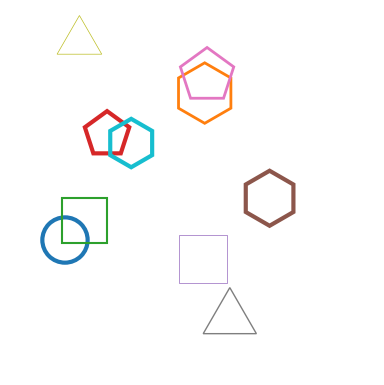[{"shape": "circle", "thickness": 3, "radius": 0.29, "center": [0.169, 0.377]}, {"shape": "hexagon", "thickness": 2, "radius": 0.39, "center": [0.532, 0.758]}, {"shape": "square", "thickness": 1.5, "radius": 0.29, "center": [0.219, 0.427]}, {"shape": "pentagon", "thickness": 3, "radius": 0.3, "center": [0.278, 0.651]}, {"shape": "square", "thickness": 0.5, "radius": 0.32, "center": [0.528, 0.328]}, {"shape": "hexagon", "thickness": 3, "radius": 0.36, "center": [0.7, 0.485]}, {"shape": "pentagon", "thickness": 2, "radius": 0.36, "center": [0.538, 0.804]}, {"shape": "triangle", "thickness": 1, "radius": 0.4, "center": [0.597, 0.173]}, {"shape": "triangle", "thickness": 0.5, "radius": 0.34, "center": [0.206, 0.893]}, {"shape": "hexagon", "thickness": 3, "radius": 0.31, "center": [0.341, 0.628]}]